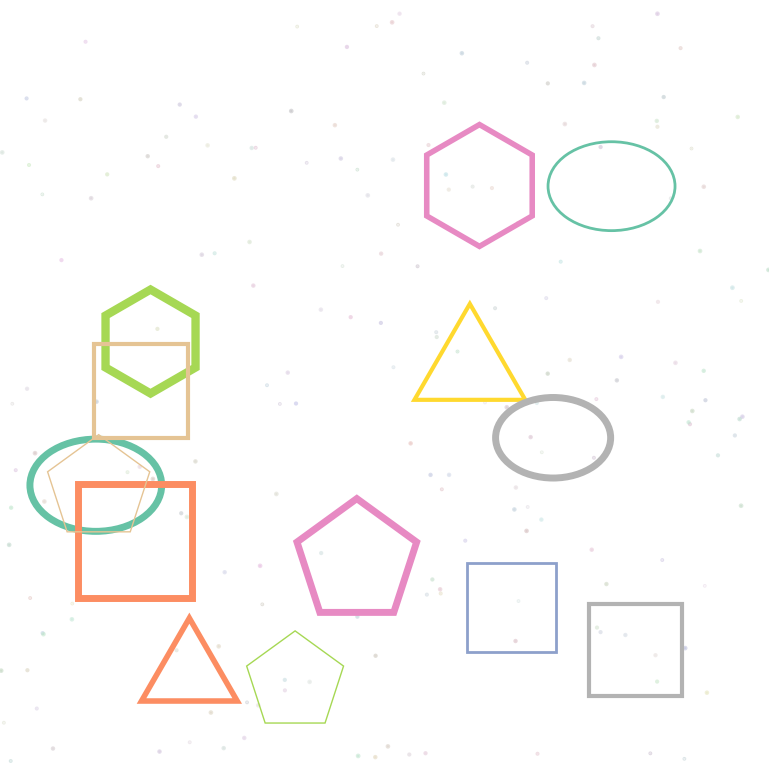[{"shape": "oval", "thickness": 2.5, "radius": 0.43, "center": [0.124, 0.37]}, {"shape": "oval", "thickness": 1, "radius": 0.41, "center": [0.794, 0.758]}, {"shape": "triangle", "thickness": 2, "radius": 0.36, "center": [0.246, 0.125]}, {"shape": "square", "thickness": 2.5, "radius": 0.37, "center": [0.175, 0.298]}, {"shape": "square", "thickness": 1, "radius": 0.29, "center": [0.664, 0.211]}, {"shape": "hexagon", "thickness": 2, "radius": 0.4, "center": [0.623, 0.759]}, {"shape": "pentagon", "thickness": 2.5, "radius": 0.41, "center": [0.463, 0.271]}, {"shape": "pentagon", "thickness": 0.5, "radius": 0.33, "center": [0.383, 0.115]}, {"shape": "hexagon", "thickness": 3, "radius": 0.34, "center": [0.195, 0.556]}, {"shape": "triangle", "thickness": 1.5, "radius": 0.42, "center": [0.61, 0.522]}, {"shape": "square", "thickness": 1.5, "radius": 0.31, "center": [0.183, 0.492]}, {"shape": "pentagon", "thickness": 0.5, "radius": 0.35, "center": [0.128, 0.366]}, {"shape": "square", "thickness": 1.5, "radius": 0.3, "center": [0.825, 0.156]}, {"shape": "oval", "thickness": 2.5, "radius": 0.37, "center": [0.718, 0.431]}]